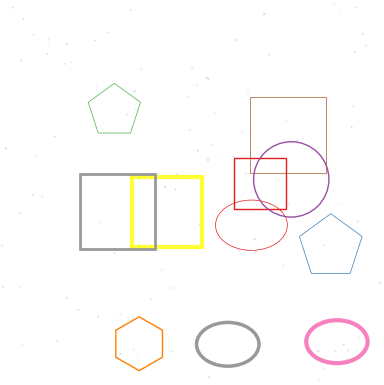[{"shape": "oval", "thickness": 0.5, "radius": 0.47, "center": [0.653, 0.415]}, {"shape": "square", "thickness": 1, "radius": 0.34, "center": [0.675, 0.524]}, {"shape": "pentagon", "thickness": 0.5, "radius": 0.43, "center": [0.859, 0.359]}, {"shape": "pentagon", "thickness": 0.5, "radius": 0.36, "center": [0.297, 0.712]}, {"shape": "circle", "thickness": 1, "radius": 0.49, "center": [0.756, 0.534]}, {"shape": "hexagon", "thickness": 1, "radius": 0.35, "center": [0.361, 0.107]}, {"shape": "square", "thickness": 3, "radius": 0.46, "center": [0.434, 0.449]}, {"shape": "square", "thickness": 0.5, "radius": 0.49, "center": [0.748, 0.649]}, {"shape": "oval", "thickness": 3, "radius": 0.4, "center": [0.875, 0.113]}, {"shape": "oval", "thickness": 2.5, "radius": 0.41, "center": [0.592, 0.106]}, {"shape": "square", "thickness": 2, "radius": 0.48, "center": [0.305, 0.451]}]